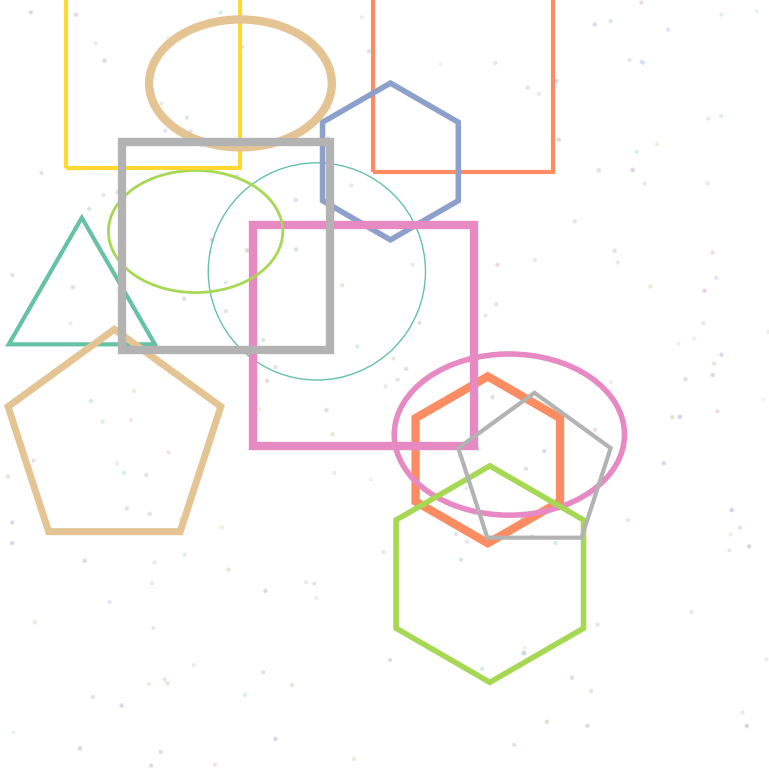[{"shape": "circle", "thickness": 0.5, "radius": 0.71, "center": [0.412, 0.648]}, {"shape": "triangle", "thickness": 1.5, "radius": 0.55, "center": [0.106, 0.608]}, {"shape": "hexagon", "thickness": 3, "radius": 0.54, "center": [0.634, 0.403]}, {"shape": "square", "thickness": 1.5, "radius": 0.58, "center": [0.601, 0.894]}, {"shape": "hexagon", "thickness": 2, "radius": 0.51, "center": [0.507, 0.79]}, {"shape": "square", "thickness": 3, "radius": 0.72, "center": [0.472, 0.564]}, {"shape": "oval", "thickness": 2, "radius": 0.75, "center": [0.662, 0.436]}, {"shape": "hexagon", "thickness": 2, "radius": 0.7, "center": [0.636, 0.254]}, {"shape": "oval", "thickness": 1, "radius": 0.57, "center": [0.254, 0.699]}, {"shape": "square", "thickness": 1.5, "radius": 0.56, "center": [0.199, 0.895]}, {"shape": "pentagon", "thickness": 2.5, "radius": 0.73, "center": [0.149, 0.427]}, {"shape": "oval", "thickness": 3, "radius": 0.59, "center": [0.312, 0.892]}, {"shape": "pentagon", "thickness": 1.5, "radius": 0.52, "center": [0.694, 0.386]}, {"shape": "square", "thickness": 3, "radius": 0.68, "center": [0.294, 0.681]}]